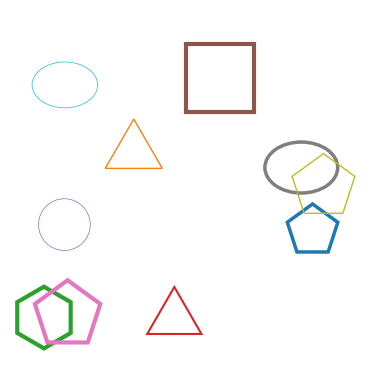[{"shape": "pentagon", "thickness": 2.5, "radius": 0.34, "center": [0.812, 0.401]}, {"shape": "triangle", "thickness": 1, "radius": 0.43, "center": [0.347, 0.605]}, {"shape": "hexagon", "thickness": 3, "radius": 0.4, "center": [0.114, 0.175]}, {"shape": "triangle", "thickness": 1.5, "radius": 0.41, "center": [0.453, 0.173]}, {"shape": "circle", "thickness": 0.5, "radius": 0.34, "center": [0.167, 0.417]}, {"shape": "square", "thickness": 3, "radius": 0.44, "center": [0.571, 0.797]}, {"shape": "pentagon", "thickness": 3, "radius": 0.45, "center": [0.176, 0.183]}, {"shape": "oval", "thickness": 2.5, "radius": 0.47, "center": [0.783, 0.565]}, {"shape": "pentagon", "thickness": 1, "radius": 0.43, "center": [0.84, 0.515]}, {"shape": "oval", "thickness": 0.5, "radius": 0.43, "center": [0.168, 0.779]}]